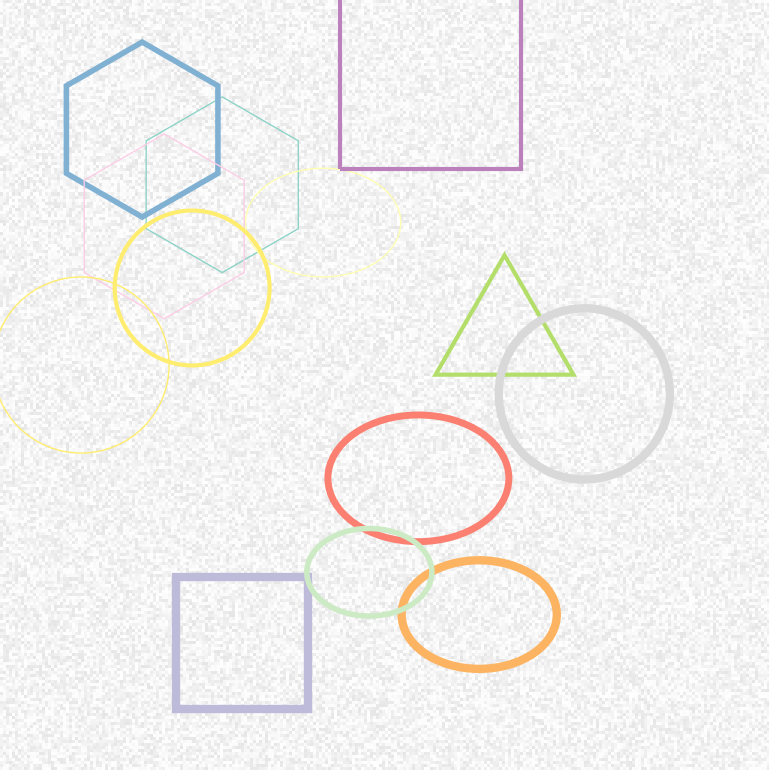[{"shape": "hexagon", "thickness": 0.5, "radius": 0.57, "center": [0.289, 0.76]}, {"shape": "oval", "thickness": 0.5, "radius": 0.5, "center": [0.42, 0.711]}, {"shape": "square", "thickness": 3, "radius": 0.43, "center": [0.314, 0.165]}, {"shape": "oval", "thickness": 2.5, "radius": 0.59, "center": [0.543, 0.379]}, {"shape": "hexagon", "thickness": 2, "radius": 0.57, "center": [0.185, 0.832]}, {"shape": "oval", "thickness": 3, "radius": 0.5, "center": [0.622, 0.202]}, {"shape": "triangle", "thickness": 1.5, "radius": 0.52, "center": [0.655, 0.565]}, {"shape": "hexagon", "thickness": 0.5, "radius": 0.6, "center": [0.213, 0.706]}, {"shape": "circle", "thickness": 3, "radius": 0.56, "center": [0.759, 0.488]}, {"shape": "square", "thickness": 1.5, "radius": 0.59, "center": [0.559, 0.899]}, {"shape": "oval", "thickness": 2, "radius": 0.41, "center": [0.48, 0.257]}, {"shape": "circle", "thickness": 0.5, "radius": 0.57, "center": [0.105, 0.526]}, {"shape": "circle", "thickness": 1.5, "radius": 0.5, "center": [0.25, 0.626]}]